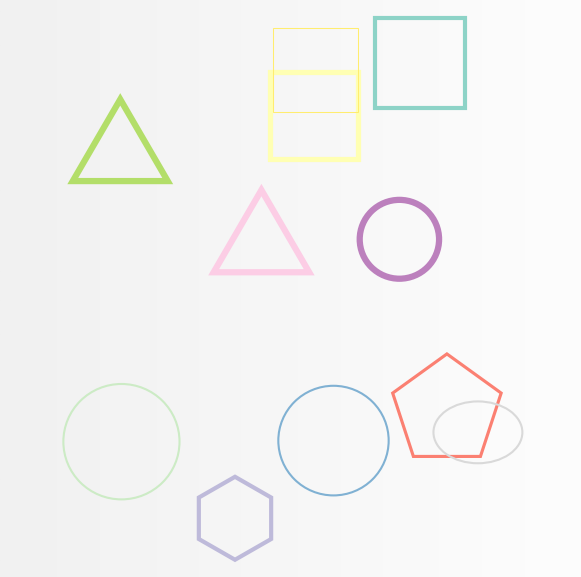[{"shape": "square", "thickness": 2, "radius": 0.39, "center": [0.722, 0.89]}, {"shape": "square", "thickness": 2.5, "radius": 0.38, "center": [0.54, 0.799]}, {"shape": "hexagon", "thickness": 2, "radius": 0.36, "center": [0.404, 0.102]}, {"shape": "pentagon", "thickness": 1.5, "radius": 0.49, "center": [0.769, 0.288]}, {"shape": "circle", "thickness": 1, "radius": 0.47, "center": [0.574, 0.236]}, {"shape": "triangle", "thickness": 3, "radius": 0.47, "center": [0.207, 0.733]}, {"shape": "triangle", "thickness": 3, "radius": 0.47, "center": [0.45, 0.575]}, {"shape": "oval", "thickness": 1, "radius": 0.38, "center": [0.822, 0.25]}, {"shape": "circle", "thickness": 3, "radius": 0.34, "center": [0.687, 0.585]}, {"shape": "circle", "thickness": 1, "radius": 0.5, "center": [0.209, 0.234]}, {"shape": "square", "thickness": 0.5, "radius": 0.36, "center": [0.543, 0.878]}]